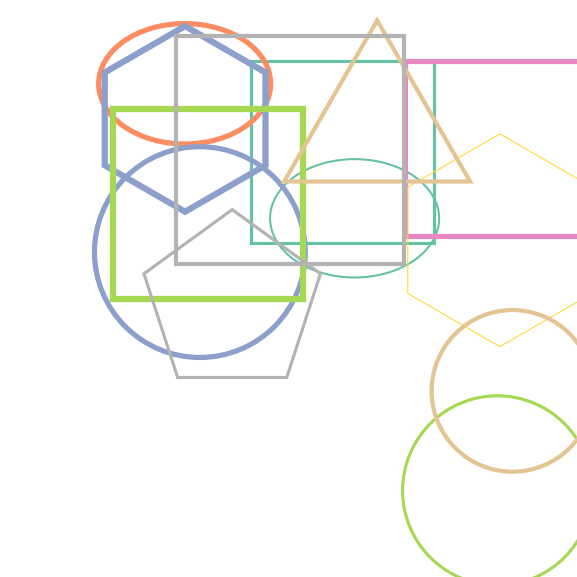[{"shape": "oval", "thickness": 1, "radius": 0.73, "center": [0.614, 0.621]}, {"shape": "square", "thickness": 1.5, "radius": 0.79, "center": [0.593, 0.736]}, {"shape": "oval", "thickness": 2.5, "radius": 0.74, "center": [0.32, 0.854]}, {"shape": "circle", "thickness": 2.5, "radius": 0.91, "center": [0.346, 0.563]}, {"shape": "hexagon", "thickness": 3, "radius": 0.8, "center": [0.321, 0.793]}, {"shape": "square", "thickness": 2.5, "radius": 0.76, "center": [0.853, 0.742]}, {"shape": "square", "thickness": 3, "radius": 0.82, "center": [0.36, 0.646]}, {"shape": "circle", "thickness": 1.5, "radius": 0.82, "center": [0.861, 0.15]}, {"shape": "hexagon", "thickness": 0.5, "radius": 0.92, "center": [0.866, 0.583]}, {"shape": "circle", "thickness": 2, "radius": 0.7, "center": [0.887, 0.322]}, {"shape": "triangle", "thickness": 2, "radius": 0.93, "center": [0.653, 0.778]}, {"shape": "pentagon", "thickness": 1.5, "radius": 0.8, "center": [0.402, 0.475]}, {"shape": "square", "thickness": 2, "radius": 0.99, "center": [0.503, 0.739]}]